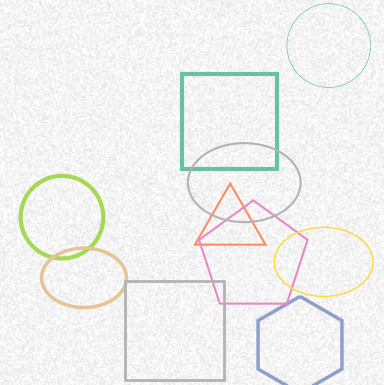[{"shape": "square", "thickness": 3, "radius": 0.62, "center": [0.596, 0.685]}, {"shape": "circle", "thickness": 0.5, "radius": 0.54, "center": [0.854, 0.882]}, {"shape": "triangle", "thickness": 1.5, "radius": 0.53, "center": [0.598, 0.417]}, {"shape": "hexagon", "thickness": 2.5, "radius": 0.63, "center": [0.779, 0.104]}, {"shape": "pentagon", "thickness": 1.5, "radius": 0.74, "center": [0.658, 0.331]}, {"shape": "circle", "thickness": 3, "radius": 0.54, "center": [0.161, 0.436]}, {"shape": "oval", "thickness": 1, "radius": 0.64, "center": [0.841, 0.32]}, {"shape": "oval", "thickness": 2.5, "radius": 0.55, "center": [0.218, 0.278]}, {"shape": "square", "thickness": 2, "radius": 0.64, "center": [0.452, 0.142]}, {"shape": "oval", "thickness": 1.5, "radius": 0.73, "center": [0.634, 0.526]}]